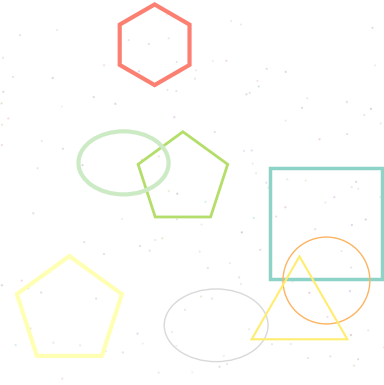[{"shape": "square", "thickness": 2.5, "radius": 0.72, "center": [0.847, 0.419]}, {"shape": "pentagon", "thickness": 3, "radius": 0.72, "center": [0.18, 0.192]}, {"shape": "hexagon", "thickness": 3, "radius": 0.52, "center": [0.402, 0.884]}, {"shape": "circle", "thickness": 1, "radius": 0.56, "center": [0.848, 0.271]}, {"shape": "pentagon", "thickness": 2, "radius": 0.61, "center": [0.475, 0.535]}, {"shape": "oval", "thickness": 1, "radius": 0.67, "center": [0.561, 0.155]}, {"shape": "oval", "thickness": 3, "radius": 0.59, "center": [0.321, 0.577]}, {"shape": "triangle", "thickness": 1.5, "radius": 0.72, "center": [0.778, 0.19]}]